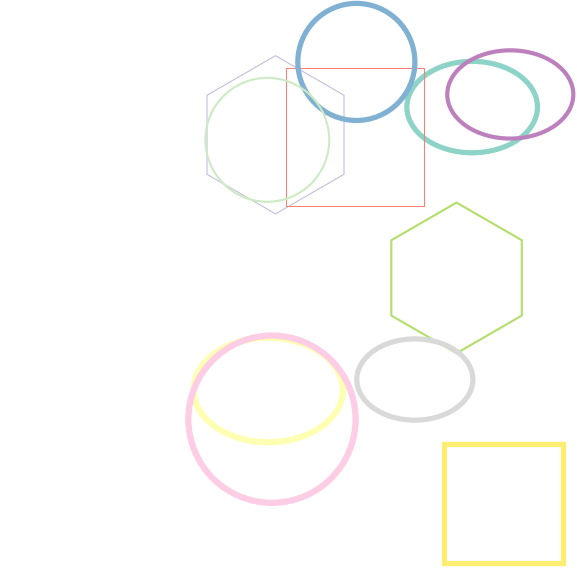[{"shape": "oval", "thickness": 2.5, "radius": 0.57, "center": [0.818, 0.814]}, {"shape": "oval", "thickness": 3, "radius": 0.65, "center": [0.464, 0.324]}, {"shape": "hexagon", "thickness": 0.5, "radius": 0.68, "center": [0.477, 0.766]}, {"shape": "square", "thickness": 0.5, "radius": 0.6, "center": [0.614, 0.762]}, {"shape": "circle", "thickness": 2.5, "radius": 0.51, "center": [0.617, 0.892]}, {"shape": "hexagon", "thickness": 1, "radius": 0.65, "center": [0.791, 0.518]}, {"shape": "circle", "thickness": 3, "radius": 0.72, "center": [0.471, 0.273]}, {"shape": "oval", "thickness": 2.5, "radius": 0.5, "center": [0.718, 0.342]}, {"shape": "oval", "thickness": 2, "radius": 0.55, "center": [0.884, 0.836]}, {"shape": "circle", "thickness": 1, "radius": 0.54, "center": [0.463, 0.757]}, {"shape": "square", "thickness": 2.5, "radius": 0.52, "center": [0.872, 0.128]}]